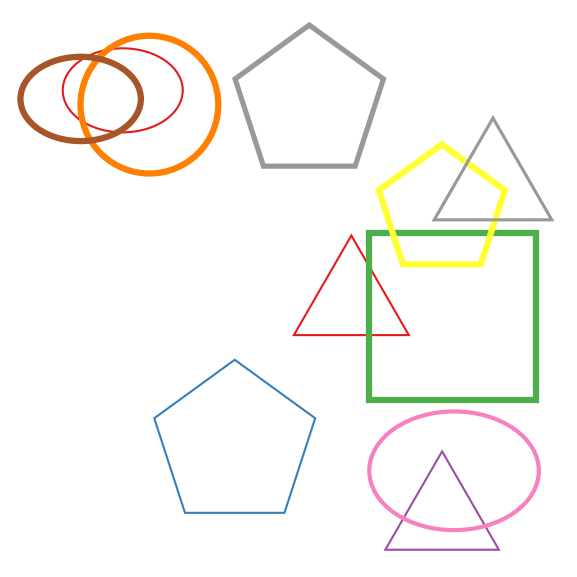[{"shape": "oval", "thickness": 1, "radius": 0.52, "center": [0.213, 0.843]}, {"shape": "triangle", "thickness": 1, "radius": 0.57, "center": [0.608, 0.476]}, {"shape": "pentagon", "thickness": 1, "radius": 0.73, "center": [0.406, 0.23]}, {"shape": "square", "thickness": 3, "radius": 0.72, "center": [0.784, 0.451]}, {"shape": "triangle", "thickness": 1, "radius": 0.57, "center": [0.766, 0.104]}, {"shape": "circle", "thickness": 3, "radius": 0.6, "center": [0.259, 0.818]}, {"shape": "pentagon", "thickness": 3, "radius": 0.57, "center": [0.765, 0.634]}, {"shape": "oval", "thickness": 3, "radius": 0.52, "center": [0.14, 0.828]}, {"shape": "oval", "thickness": 2, "radius": 0.73, "center": [0.786, 0.184]}, {"shape": "triangle", "thickness": 1.5, "radius": 0.59, "center": [0.854, 0.677]}, {"shape": "pentagon", "thickness": 2.5, "radius": 0.68, "center": [0.536, 0.821]}]